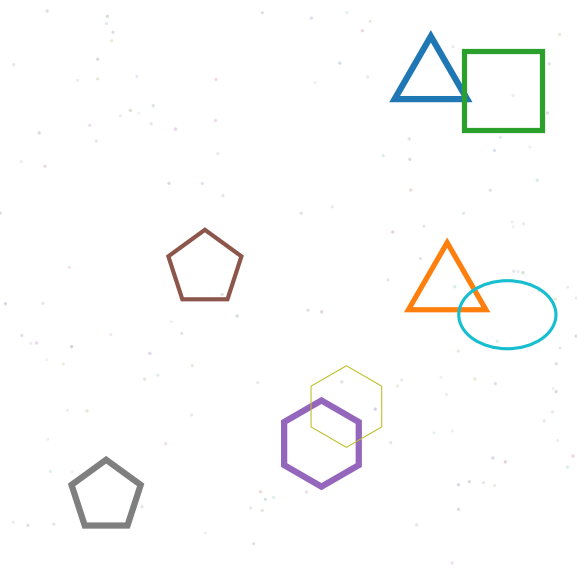[{"shape": "triangle", "thickness": 3, "radius": 0.36, "center": [0.746, 0.864]}, {"shape": "triangle", "thickness": 2.5, "radius": 0.39, "center": [0.774, 0.502]}, {"shape": "square", "thickness": 2.5, "radius": 0.34, "center": [0.871, 0.842]}, {"shape": "hexagon", "thickness": 3, "radius": 0.37, "center": [0.557, 0.231]}, {"shape": "pentagon", "thickness": 2, "radius": 0.33, "center": [0.355, 0.535]}, {"shape": "pentagon", "thickness": 3, "radius": 0.31, "center": [0.184, 0.14]}, {"shape": "hexagon", "thickness": 0.5, "radius": 0.35, "center": [0.6, 0.295]}, {"shape": "oval", "thickness": 1.5, "radius": 0.42, "center": [0.879, 0.454]}]